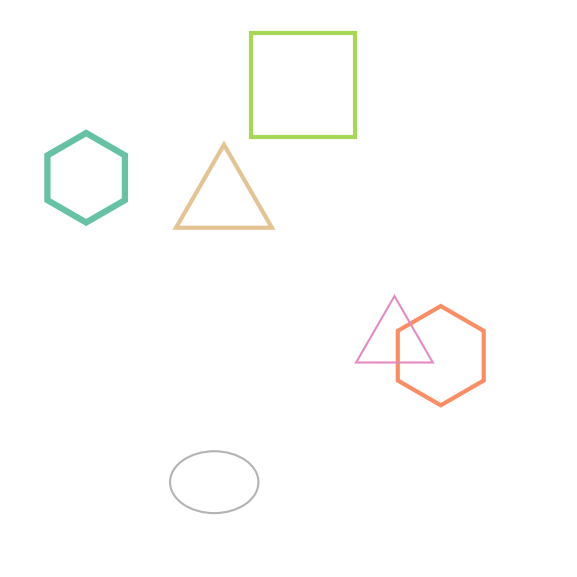[{"shape": "hexagon", "thickness": 3, "radius": 0.39, "center": [0.149, 0.691]}, {"shape": "hexagon", "thickness": 2, "radius": 0.43, "center": [0.763, 0.383]}, {"shape": "triangle", "thickness": 1, "radius": 0.38, "center": [0.683, 0.41]}, {"shape": "square", "thickness": 2, "radius": 0.45, "center": [0.524, 0.852]}, {"shape": "triangle", "thickness": 2, "radius": 0.48, "center": [0.388, 0.653]}, {"shape": "oval", "thickness": 1, "radius": 0.38, "center": [0.371, 0.164]}]